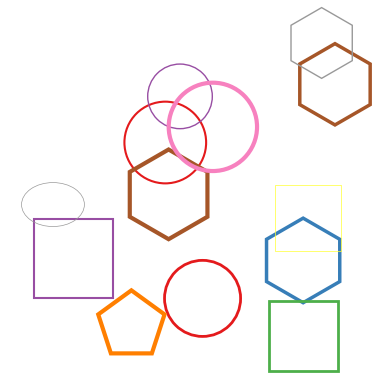[{"shape": "circle", "thickness": 1.5, "radius": 0.53, "center": [0.429, 0.63]}, {"shape": "circle", "thickness": 2, "radius": 0.49, "center": [0.526, 0.225]}, {"shape": "hexagon", "thickness": 2.5, "radius": 0.55, "center": [0.787, 0.324]}, {"shape": "square", "thickness": 2, "radius": 0.45, "center": [0.788, 0.128]}, {"shape": "circle", "thickness": 1, "radius": 0.42, "center": [0.468, 0.75]}, {"shape": "square", "thickness": 1.5, "radius": 0.52, "center": [0.191, 0.328]}, {"shape": "pentagon", "thickness": 3, "radius": 0.45, "center": [0.341, 0.155]}, {"shape": "square", "thickness": 0.5, "radius": 0.43, "center": [0.8, 0.435]}, {"shape": "hexagon", "thickness": 2.5, "radius": 0.53, "center": [0.87, 0.781]}, {"shape": "hexagon", "thickness": 3, "radius": 0.58, "center": [0.438, 0.495]}, {"shape": "circle", "thickness": 3, "radius": 0.57, "center": [0.553, 0.67]}, {"shape": "oval", "thickness": 0.5, "radius": 0.41, "center": [0.138, 0.469]}, {"shape": "hexagon", "thickness": 1, "radius": 0.46, "center": [0.835, 0.888]}]